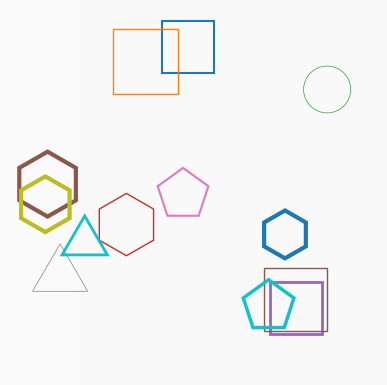[{"shape": "square", "thickness": 1.5, "radius": 0.34, "center": [0.485, 0.878]}, {"shape": "hexagon", "thickness": 3, "radius": 0.31, "center": [0.735, 0.391]}, {"shape": "square", "thickness": 1, "radius": 0.42, "center": [0.377, 0.84]}, {"shape": "circle", "thickness": 0.5, "radius": 0.3, "center": [0.844, 0.768]}, {"shape": "hexagon", "thickness": 1, "radius": 0.4, "center": [0.326, 0.417]}, {"shape": "square", "thickness": 2, "radius": 0.34, "center": [0.764, 0.201]}, {"shape": "square", "thickness": 1, "radius": 0.41, "center": [0.762, 0.221]}, {"shape": "hexagon", "thickness": 3, "radius": 0.42, "center": [0.123, 0.522]}, {"shape": "pentagon", "thickness": 1.5, "radius": 0.34, "center": [0.472, 0.495]}, {"shape": "triangle", "thickness": 0.5, "radius": 0.41, "center": [0.155, 0.285]}, {"shape": "hexagon", "thickness": 3, "radius": 0.36, "center": [0.117, 0.469]}, {"shape": "triangle", "thickness": 2, "radius": 0.34, "center": [0.219, 0.372]}, {"shape": "pentagon", "thickness": 2.5, "radius": 0.34, "center": [0.693, 0.205]}]